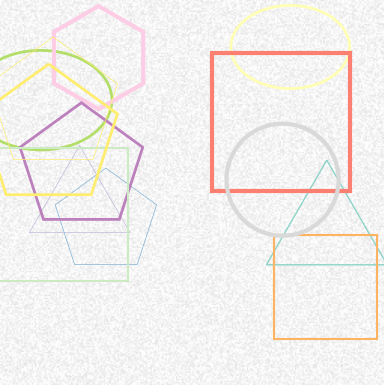[{"shape": "triangle", "thickness": 1, "radius": 0.91, "center": [0.849, 0.403]}, {"shape": "oval", "thickness": 2, "radius": 0.77, "center": [0.754, 0.878]}, {"shape": "triangle", "thickness": 0.5, "radius": 0.76, "center": [0.207, 0.471]}, {"shape": "square", "thickness": 3, "radius": 0.9, "center": [0.729, 0.682]}, {"shape": "pentagon", "thickness": 0.5, "radius": 0.69, "center": [0.275, 0.425]}, {"shape": "square", "thickness": 1.5, "radius": 0.67, "center": [0.846, 0.254]}, {"shape": "oval", "thickness": 2, "radius": 0.92, "center": [0.106, 0.74]}, {"shape": "hexagon", "thickness": 3, "radius": 0.67, "center": [0.256, 0.85]}, {"shape": "circle", "thickness": 3, "radius": 0.73, "center": [0.734, 0.533]}, {"shape": "pentagon", "thickness": 2, "radius": 0.84, "center": [0.211, 0.566]}, {"shape": "square", "thickness": 1.5, "radius": 0.86, "center": [0.16, 0.444]}, {"shape": "pentagon", "thickness": 0.5, "radius": 0.88, "center": [0.138, 0.728]}, {"shape": "pentagon", "thickness": 2, "radius": 0.94, "center": [0.126, 0.646]}]